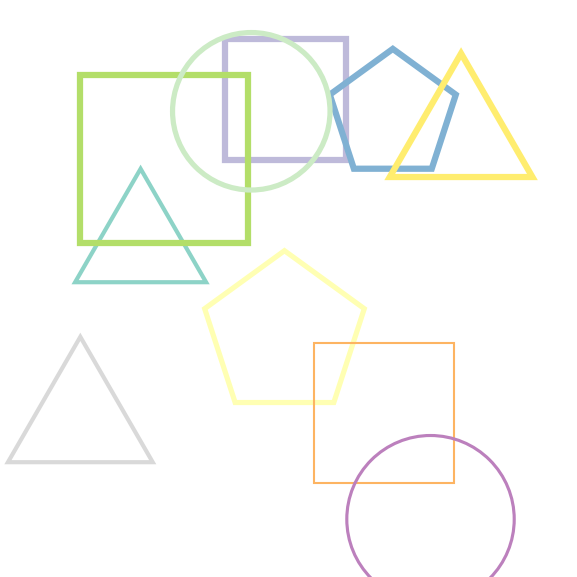[{"shape": "triangle", "thickness": 2, "radius": 0.65, "center": [0.243, 0.576]}, {"shape": "pentagon", "thickness": 2.5, "radius": 0.73, "center": [0.493, 0.42]}, {"shape": "square", "thickness": 3, "radius": 0.52, "center": [0.494, 0.826]}, {"shape": "pentagon", "thickness": 3, "radius": 0.57, "center": [0.68, 0.8]}, {"shape": "square", "thickness": 1, "radius": 0.6, "center": [0.665, 0.284]}, {"shape": "square", "thickness": 3, "radius": 0.73, "center": [0.283, 0.724]}, {"shape": "triangle", "thickness": 2, "radius": 0.72, "center": [0.139, 0.271]}, {"shape": "circle", "thickness": 1.5, "radius": 0.72, "center": [0.745, 0.1]}, {"shape": "circle", "thickness": 2.5, "radius": 0.68, "center": [0.435, 0.806]}, {"shape": "triangle", "thickness": 3, "radius": 0.71, "center": [0.798, 0.764]}]